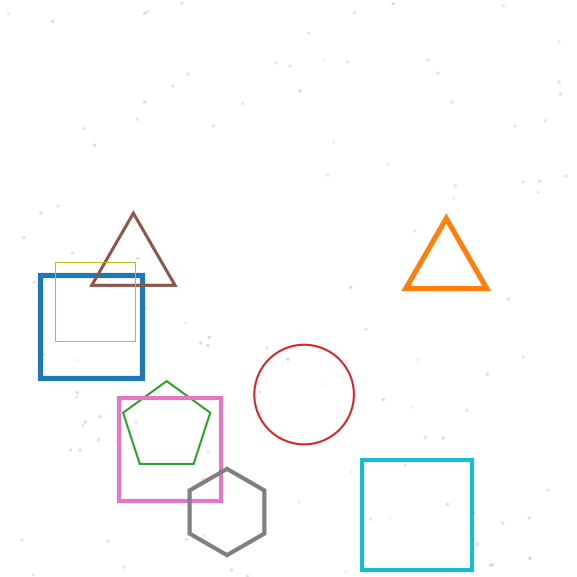[{"shape": "square", "thickness": 2.5, "radius": 0.45, "center": [0.158, 0.433]}, {"shape": "triangle", "thickness": 2.5, "radius": 0.41, "center": [0.773, 0.54]}, {"shape": "pentagon", "thickness": 1, "radius": 0.4, "center": [0.289, 0.26]}, {"shape": "circle", "thickness": 1, "radius": 0.43, "center": [0.527, 0.316]}, {"shape": "triangle", "thickness": 1.5, "radius": 0.42, "center": [0.231, 0.547]}, {"shape": "square", "thickness": 2, "radius": 0.44, "center": [0.294, 0.22]}, {"shape": "hexagon", "thickness": 2, "radius": 0.37, "center": [0.393, 0.113]}, {"shape": "square", "thickness": 0.5, "radius": 0.34, "center": [0.164, 0.477]}, {"shape": "square", "thickness": 2, "radius": 0.48, "center": [0.722, 0.108]}]